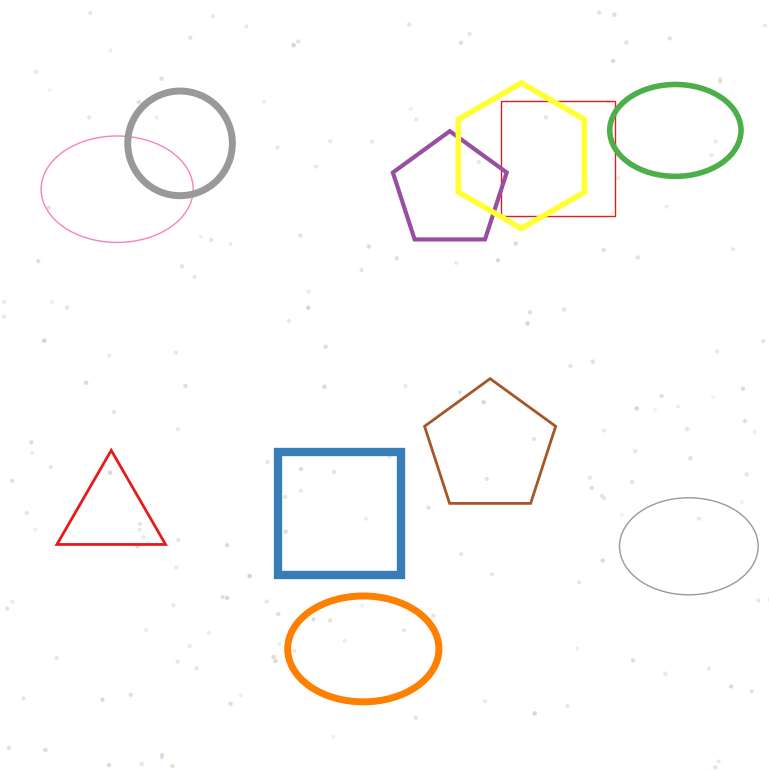[{"shape": "triangle", "thickness": 1, "radius": 0.41, "center": [0.144, 0.334]}, {"shape": "square", "thickness": 0.5, "radius": 0.37, "center": [0.725, 0.794]}, {"shape": "square", "thickness": 3, "radius": 0.4, "center": [0.441, 0.334]}, {"shape": "oval", "thickness": 2, "radius": 0.43, "center": [0.877, 0.831]}, {"shape": "pentagon", "thickness": 1.5, "radius": 0.39, "center": [0.584, 0.752]}, {"shape": "oval", "thickness": 2.5, "radius": 0.49, "center": [0.472, 0.157]}, {"shape": "hexagon", "thickness": 2, "radius": 0.47, "center": [0.677, 0.798]}, {"shape": "pentagon", "thickness": 1, "radius": 0.45, "center": [0.637, 0.419]}, {"shape": "oval", "thickness": 0.5, "radius": 0.49, "center": [0.152, 0.754]}, {"shape": "circle", "thickness": 2.5, "radius": 0.34, "center": [0.234, 0.814]}, {"shape": "oval", "thickness": 0.5, "radius": 0.45, "center": [0.895, 0.291]}]